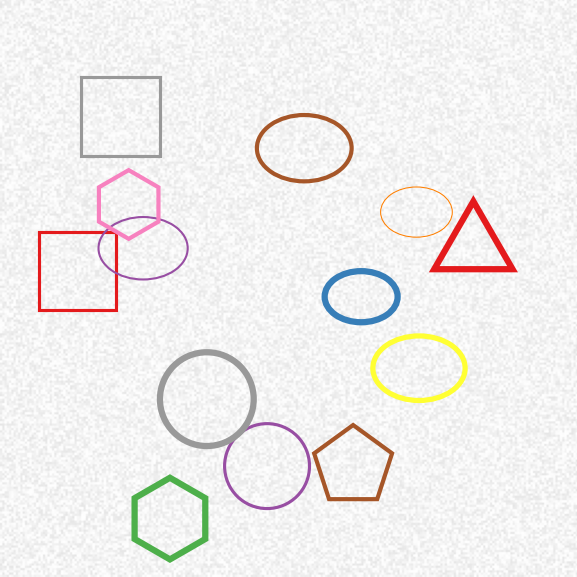[{"shape": "triangle", "thickness": 3, "radius": 0.39, "center": [0.82, 0.572]}, {"shape": "square", "thickness": 1.5, "radius": 0.34, "center": [0.134, 0.53]}, {"shape": "oval", "thickness": 3, "radius": 0.32, "center": [0.625, 0.485]}, {"shape": "hexagon", "thickness": 3, "radius": 0.35, "center": [0.294, 0.101]}, {"shape": "circle", "thickness": 1.5, "radius": 0.37, "center": [0.462, 0.192]}, {"shape": "oval", "thickness": 1, "radius": 0.39, "center": [0.248, 0.569]}, {"shape": "oval", "thickness": 0.5, "radius": 0.31, "center": [0.721, 0.632]}, {"shape": "oval", "thickness": 2.5, "radius": 0.4, "center": [0.726, 0.362]}, {"shape": "oval", "thickness": 2, "radius": 0.41, "center": [0.527, 0.743]}, {"shape": "pentagon", "thickness": 2, "radius": 0.35, "center": [0.611, 0.192]}, {"shape": "hexagon", "thickness": 2, "radius": 0.3, "center": [0.223, 0.645]}, {"shape": "square", "thickness": 1.5, "radius": 0.34, "center": [0.208, 0.797]}, {"shape": "circle", "thickness": 3, "radius": 0.41, "center": [0.358, 0.308]}]